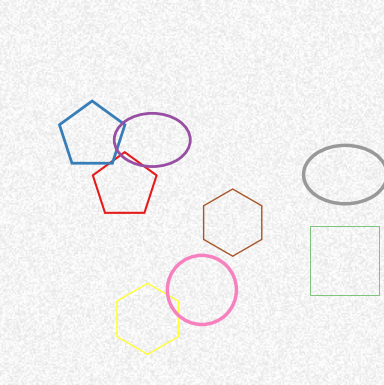[{"shape": "pentagon", "thickness": 1.5, "radius": 0.44, "center": [0.324, 0.518]}, {"shape": "pentagon", "thickness": 2, "radius": 0.45, "center": [0.239, 0.648]}, {"shape": "square", "thickness": 0.5, "radius": 0.45, "center": [0.896, 0.324]}, {"shape": "oval", "thickness": 2, "radius": 0.49, "center": [0.395, 0.637]}, {"shape": "hexagon", "thickness": 1, "radius": 0.46, "center": [0.383, 0.172]}, {"shape": "hexagon", "thickness": 1, "radius": 0.44, "center": [0.604, 0.422]}, {"shape": "circle", "thickness": 2.5, "radius": 0.45, "center": [0.524, 0.247]}, {"shape": "oval", "thickness": 2.5, "radius": 0.54, "center": [0.897, 0.547]}]